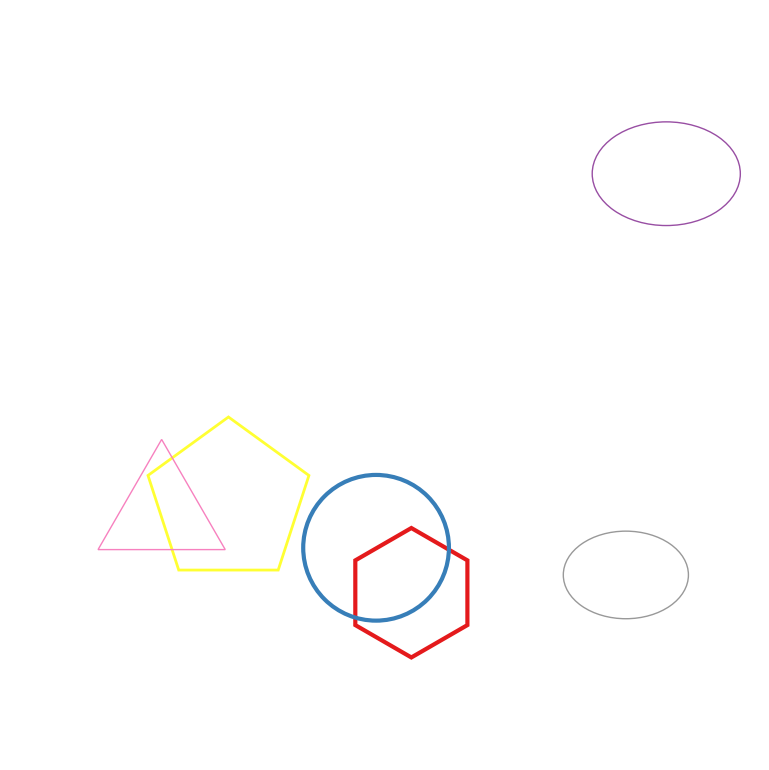[{"shape": "hexagon", "thickness": 1.5, "radius": 0.42, "center": [0.534, 0.23]}, {"shape": "circle", "thickness": 1.5, "radius": 0.47, "center": [0.488, 0.289]}, {"shape": "oval", "thickness": 0.5, "radius": 0.48, "center": [0.865, 0.774]}, {"shape": "pentagon", "thickness": 1, "radius": 0.55, "center": [0.297, 0.349]}, {"shape": "triangle", "thickness": 0.5, "radius": 0.48, "center": [0.21, 0.334]}, {"shape": "oval", "thickness": 0.5, "radius": 0.41, "center": [0.813, 0.253]}]